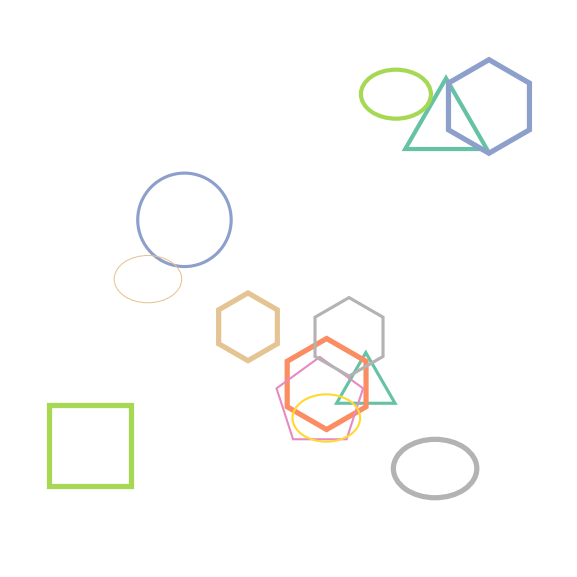[{"shape": "triangle", "thickness": 1.5, "radius": 0.29, "center": [0.633, 0.33]}, {"shape": "triangle", "thickness": 2, "radius": 0.41, "center": [0.772, 0.782]}, {"shape": "hexagon", "thickness": 2.5, "radius": 0.39, "center": [0.566, 0.334]}, {"shape": "circle", "thickness": 1.5, "radius": 0.4, "center": [0.319, 0.618]}, {"shape": "hexagon", "thickness": 2.5, "radius": 0.4, "center": [0.847, 0.815]}, {"shape": "pentagon", "thickness": 1, "radius": 0.39, "center": [0.554, 0.302]}, {"shape": "square", "thickness": 2.5, "radius": 0.35, "center": [0.156, 0.228]}, {"shape": "oval", "thickness": 2, "radius": 0.3, "center": [0.686, 0.836]}, {"shape": "oval", "thickness": 1, "radius": 0.29, "center": [0.565, 0.275]}, {"shape": "oval", "thickness": 0.5, "radius": 0.29, "center": [0.256, 0.516]}, {"shape": "hexagon", "thickness": 2.5, "radius": 0.29, "center": [0.429, 0.433]}, {"shape": "hexagon", "thickness": 1.5, "radius": 0.34, "center": [0.604, 0.416]}, {"shape": "oval", "thickness": 2.5, "radius": 0.36, "center": [0.753, 0.188]}]